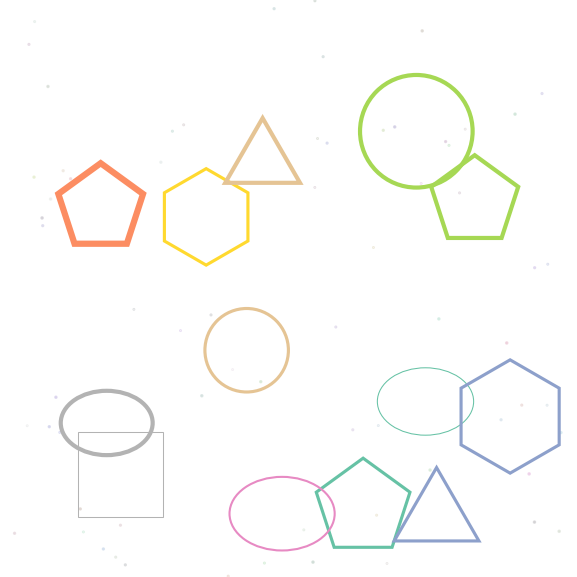[{"shape": "oval", "thickness": 0.5, "radius": 0.42, "center": [0.737, 0.304]}, {"shape": "pentagon", "thickness": 1.5, "radius": 0.43, "center": [0.629, 0.12]}, {"shape": "pentagon", "thickness": 3, "radius": 0.39, "center": [0.174, 0.639]}, {"shape": "hexagon", "thickness": 1.5, "radius": 0.49, "center": [0.883, 0.278]}, {"shape": "triangle", "thickness": 1.5, "radius": 0.42, "center": [0.756, 0.105]}, {"shape": "oval", "thickness": 1, "radius": 0.46, "center": [0.488, 0.11]}, {"shape": "circle", "thickness": 2, "radius": 0.49, "center": [0.721, 0.772]}, {"shape": "pentagon", "thickness": 2, "radius": 0.4, "center": [0.822, 0.651]}, {"shape": "hexagon", "thickness": 1.5, "radius": 0.42, "center": [0.357, 0.624]}, {"shape": "triangle", "thickness": 2, "radius": 0.37, "center": [0.455, 0.72]}, {"shape": "circle", "thickness": 1.5, "radius": 0.36, "center": [0.427, 0.393]}, {"shape": "square", "thickness": 0.5, "radius": 0.37, "center": [0.209, 0.177]}, {"shape": "oval", "thickness": 2, "radius": 0.4, "center": [0.185, 0.267]}]